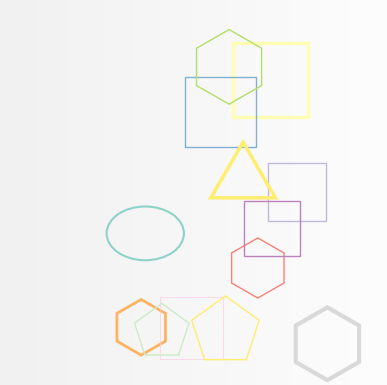[{"shape": "oval", "thickness": 1.5, "radius": 0.5, "center": [0.375, 0.394]}, {"shape": "square", "thickness": 2.5, "radius": 0.48, "center": [0.698, 0.793]}, {"shape": "square", "thickness": 1, "radius": 0.38, "center": [0.766, 0.501]}, {"shape": "hexagon", "thickness": 1, "radius": 0.39, "center": [0.665, 0.304]}, {"shape": "square", "thickness": 1, "radius": 0.46, "center": [0.568, 0.709]}, {"shape": "hexagon", "thickness": 2, "radius": 0.36, "center": [0.364, 0.15]}, {"shape": "hexagon", "thickness": 1, "radius": 0.48, "center": [0.591, 0.826]}, {"shape": "square", "thickness": 0.5, "radius": 0.41, "center": [0.494, 0.148]}, {"shape": "hexagon", "thickness": 3, "radius": 0.47, "center": [0.845, 0.107]}, {"shape": "square", "thickness": 1, "radius": 0.36, "center": [0.703, 0.407]}, {"shape": "pentagon", "thickness": 1, "radius": 0.37, "center": [0.417, 0.138]}, {"shape": "pentagon", "thickness": 1, "radius": 0.46, "center": [0.582, 0.14]}, {"shape": "triangle", "thickness": 2.5, "radius": 0.48, "center": [0.627, 0.534]}]